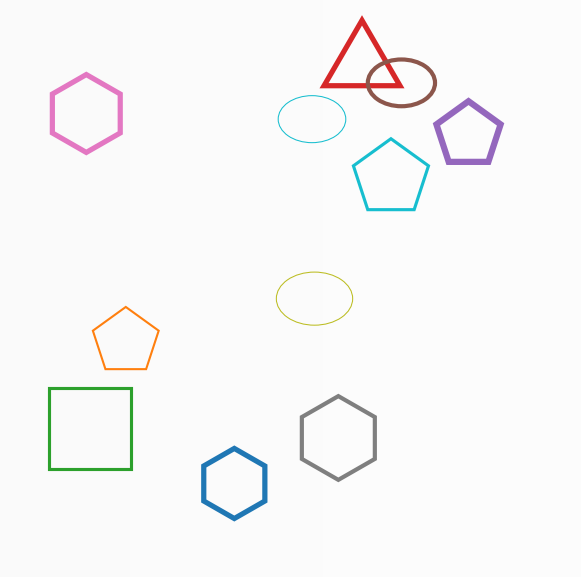[{"shape": "hexagon", "thickness": 2.5, "radius": 0.3, "center": [0.403, 0.162]}, {"shape": "pentagon", "thickness": 1, "radius": 0.3, "center": [0.216, 0.408]}, {"shape": "square", "thickness": 1.5, "radius": 0.35, "center": [0.155, 0.257]}, {"shape": "triangle", "thickness": 2.5, "radius": 0.38, "center": [0.623, 0.888]}, {"shape": "pentagon", "thickness": 3, "radius": 0.29, "center": [0.806, 0.766]}, {"shape": "oval", "thickness": 2, "radius": 0.29, "center": [0.691, 0.856]}, {"shape": "hexagon", "thickness": 2.5, "radius": 0.34, "center": [0.148, 0.803]}, {"shape": "hexagon", "thickness": 2, "radius": 0.36, "center": [0.582, 0.241]}, {"shape": "oval", "thickness": 0.5, "radius": 0.33, "center": [0.541, 0.482]}, {"shape": "oval", "thickness": 0.5, "radius": 0.29, "center": [0.537, 0.793]}, {"shape": "pentagon", "thickness": 1.5, "radius": 0.34, "center": [0.673, 0.691]}]